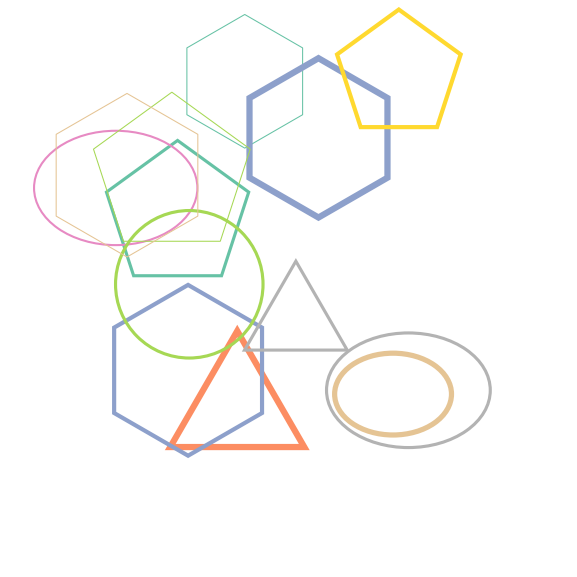[{"shape": "pentagon", "thickness": 1.5, "radius": 0.65, "center": [0.307, 0.626]}, {"shape": "hexagon", "thickness": 0.5, "radius": 0.58, "center": [0.424, 0.858]}, {"shape": "triangle", "thickness": 3, "radius": 0.67, "center": [0.411, 0.292]}, {"shape": "hexagon", "thickness": 3, "radius": 0.69, "center": [0.551, 0.76]}, {"shape": "hexagon", "thickness": 2, "radius": 0.74, "center": [0.326, 0.358]}, {"shape": "oval", "thickness": 1, "radius": 0.71, "center": [0.2, 0.674]}, {"shape": "circle", "thickness": 1.5, "radius": 0.64, "center": [0.328, 0.507]}, {"shape": "pentagon", "thickness": 0.5, "radius": 0.71, "center": [0.298, 0.697]}, {"shape": "pentagon", "thickness": 2, "radius": 0.56, "center": [0.691, 0.87]}, {"shape": "hexagon", "thickness": 0.5, "radius": 0.71, "center": [0.22, 0.696]}, {"shape": "oval", "thickness": 2.5, "radius": 0.51, "center": [0.681, 0.317]}, {"shape": "triangle", "thickness": 1.5, "radius": 0.51, "center": [0.512, 0.444]}, {"shape": "oval", "thickness": 1.5, "radius": 0.71, "center": [0.707, 0.323]}]